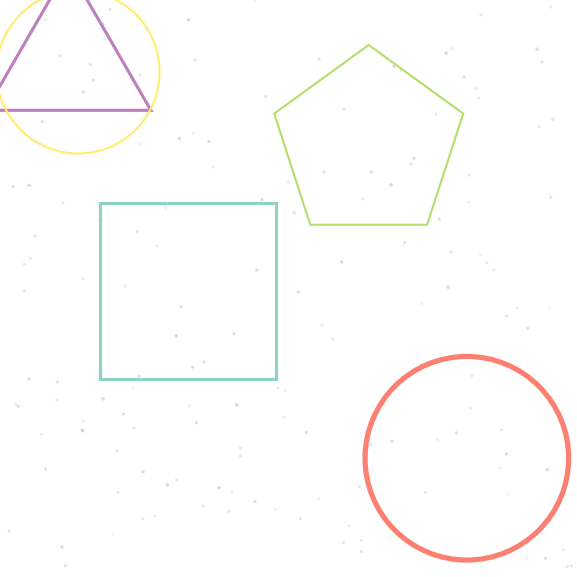[{"shape": "square", "thickness": 1.5, "radius": 0.76, "center": [0.325, 0.496]}, {"shape": "circle", "thickness": 2.5, "radius": 0.88, "center": [0.808, 0.206]}, {"shape": "pentagon", "thickness": 1, "radius": 0.86, "center": [0.638, 0.749]}, {"shape": "triangle", "thickness": 1.5, "radius": 0.82, "center": [0.118, 0.891]}, {"shape": "circle", "thickness": 1, "radius": 0.71, "center": [0.135, 0.874]}]